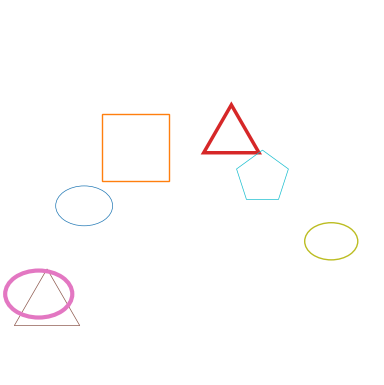[{"shape": "oval", "thickness": 0.5, "radius": 0.37, "center": [0.219, 0.465]}, {"shape": "square", "thickness": 1, "radius": 0.44, "center": [0.353, 0.617]}, {"shape": "triangle", "thickness": 2.5, "radius": 0.41, "center": [0.601, 0.645]}, {"shape": "triangle", "thickness": 0.5, "radius": 0.49, "center": [0.122, 0.203]}, {"shape": "oval", "thickness": 3, "radius": 0.44, "center": [0.101, 0.236]}, {"shape": "oval", "thickness": 1, "radius": 0.34, "center": [0.86, 0.373]}, {"shape": "pentagon", "thickness": 0.5, "radius": 0.35, "center": [0.682, 0.539]}]